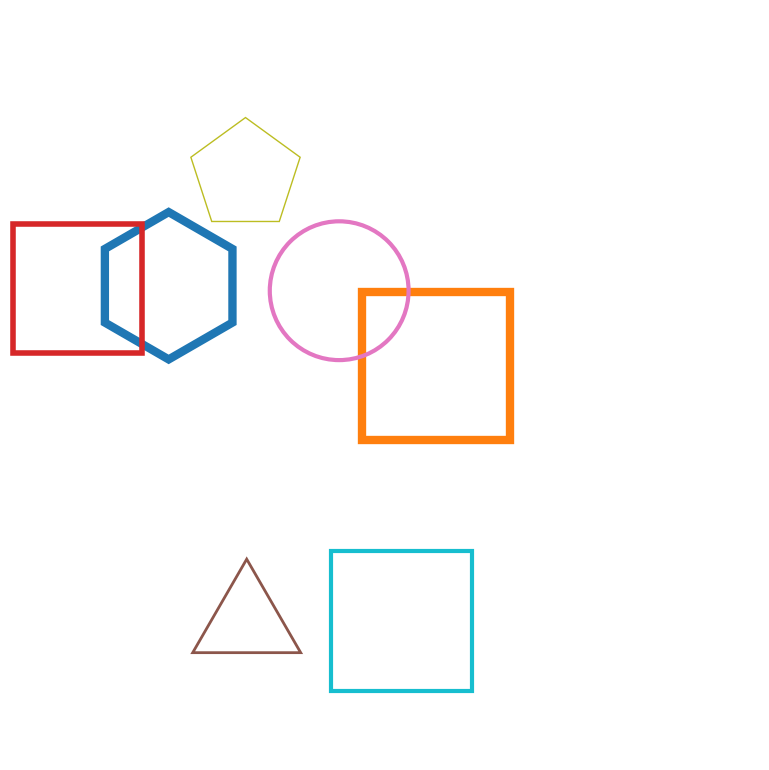[{"shape": "hexagon", "thickness": 3, "radius": 0.48, "center": [0.219, 0.629]}, {"shape": "square", "thickness": 3, "radius": 0.48, "center": [0.566, 0.524]}, {"shape": "square", "thickness": 2, "radius": 0.42, "center": [0.1, 0.626]}, {"shape": "triangle", "thickness": 1, "radius": 0.4, "center": [0.32, 0.193]}, {"shape": "circle", "thickness": 1.5, "radius": 0.45, "center": [0.44, 0.622]}, {"shape": "pentagon", "thickness": 0.5, "radius": 0.37, "center": [0.319, 0.773]}, {"shape": "square", "thickness": 1.5, "radius": 0.46, "center": [0.521, 0.193]}]